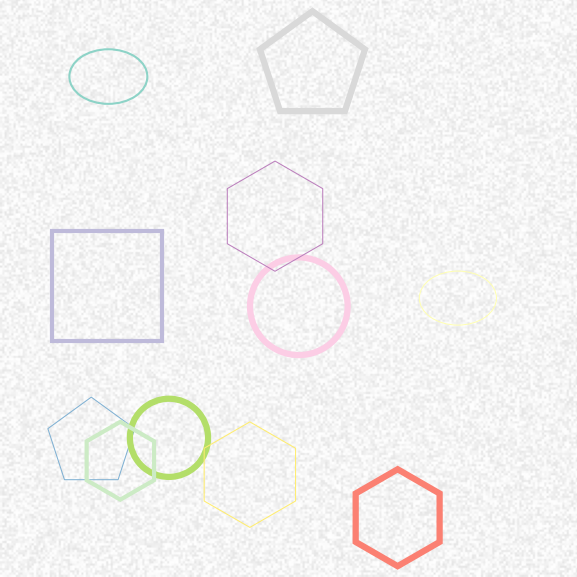[{"shape": "oval", "thickness": 1, "radius": 0.34, "center": [0.188, 0.867]}, {"shape": "oval", "thickness": 0.5, "radius": 0.33, "center": [0.793, 0.483]}, {"shape": "square", "thickness": 2, "radius": 0.48, "center": [0.185, 0.504]}, {"shape": "hexagon", "thickness": 3, "radius": 0.42, "center": [0.689, 0.103]}, {"shape": "pentagon", "thickness": 0.5, "radius": 0.4, "center": [0.158, 0.232]}, {"shape": "circle", "thickness": 3, "radius": 0.34, "center": [0.293, 0.241]}, {"shape": "circle", "thickness": 3, "radius": 0.42, "center": [0.517, 0.469]}, {"shape": "pentagon", "thickness": 3, "radius": 0.48, "center": [0.541, 0.884]}, {"shape": "hexagon", "thickness": 0.5, "radius": 0.48, "center": [0.476, 0.625]}, {"shape": "hexagon", "thickness": 2, "radius": 0.34, "center": [0.208, 0.201]}, {"shape": "hexagon", "thickness": 0.5, "radius": 0.46, "center": [0.433, 0.177]}]